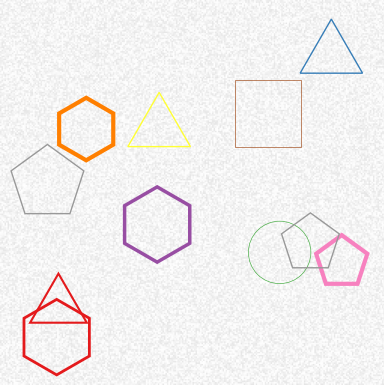[{"shape": "triangle", "thickness": 1.5, "radius": 0.43, "center": [0.152, 0.204]}, {"shape": "hexagon", "thickness": 2, "radius": 0.49, "center": [0.147, 0.124]}, {"shape": "triangle", "thickness": 1, "radius": 0.47, "center": [0.861, 0.857]}, {"shape": "circle", "thickness": 0.5, "radius": 0.41, "center": [0.726, 0.344]}, {"shape": "hexagon", "thickness": 2.5, "radius": 0.49, "center": [0.408, 0.417]}, {"shape": "hexagon", "thickness": 3, "radius": 0.41, "center": [0.224, 0.665]}, {"shape": "triangle", "thickness": 1, "radius": 0.47, "center": [0.413, 0.666]}, {"shape": "square", "thickness": 0.5, "radius": 0.43, "center": [0.696, 0.705]}, {"shape": "pentagon", "thickness": 3, "radius": 0.35, "center": [0.888, 0.319]}, {"shape": "pentagon", "thickness": 1, "radius": 0.39, "center": [0.806, 0.368]}, {"shape": "pentagon", "thickness": 1, "radius": 0.5, "center": [0.123, 0.525]}]